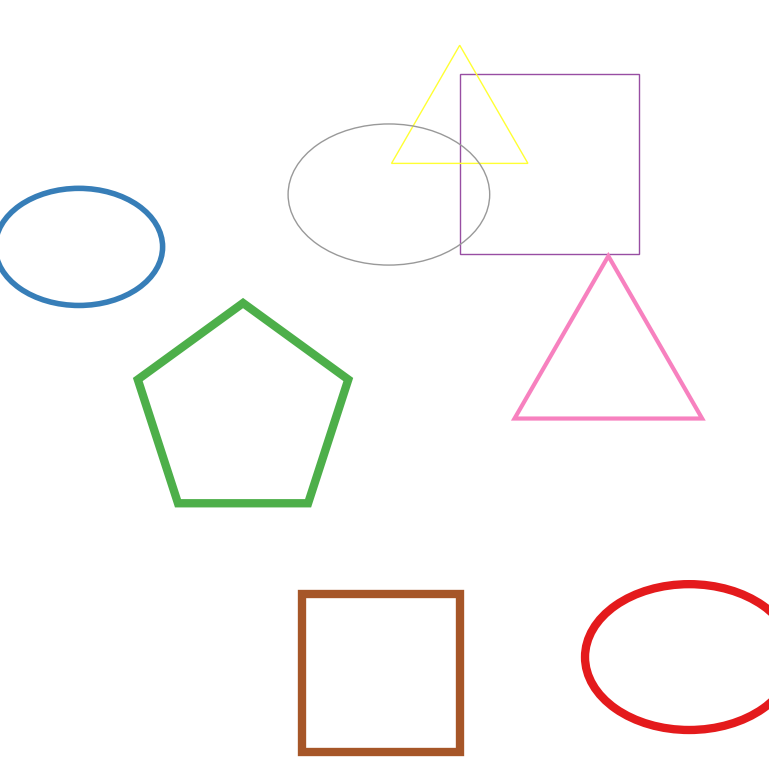[{"shape": "oval", "thickness": 3, "radius": 0.68, "center": [0.895, 0.147]}, {"shape": "oval", "thickness": 2, "radius": 0.54, "center": [0.103, 0.679]}, {"shape": "pentagon", "thickness": 3, "radius": 0.72, "center": [0.316, 0.463]}, {"shape": "square", "thickness": 0.5, "radius": 0.58, "center": [0.713, 0.787]}, {"shape": "triangle", "thickness": 0.5, "radius": 0.51, "center": [0.597, 0.839]}, {"shape": "square", "thickness": 3, "radius": 0.51, "center": [0.495, 0.126]}, {"shape": "triangle", "thickness": 1.5, "radius": 0.7, "center": [0.79, 0.527]}, {"shape": "oval", "thickness": 0.5, "radius": 0.65, "center": [0.505, 0.747]}]